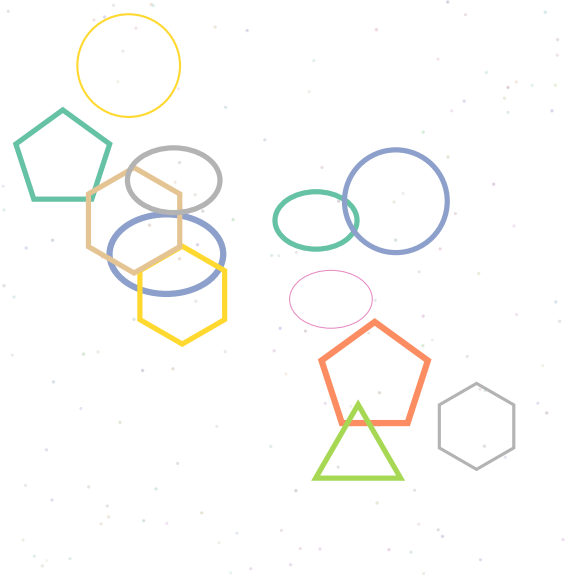[{"shape": "oval", "thickness": 2.5, "radius": 0.36, "center": [0.547, 0.617]}, {"shape": "pentagon", "thickness": 2.5, "radius": 0.43, "center": [0.109, 0.723]}, {"shape": "pentagon", "thickness": 3, "radius": 0.48, "center": [0.649, 0.345]}, {"shape": "oval", "thickness": 3, "radius": 0.49, "center": [0.288, 0.559]}, {"shape": "circle", "thickness": 2.5, "radius": 0.44, "center": [0.685, 0.651]}, {"shape": "oval", "thickness": 0.5, "radius": 0.36, "center": [0.573, 0.481]}, {"shape": "triangle", "thickness": 2.5, "radius": 0.42, "center": [0.62, 0.214]}, {"shape": "circle", "thickness": 1, "radius": 0.44, "center": [0.223, 0.886]}, {"shape": "hexagon", "thickness": 2.5, "radius": 0.42, "center": [0.316, 0.488]}, {"shape": "hexagon", "thickness": 2.5, "radius": 0.46, "center": [0.232, 0.618]}, {"shape": "oval", "thickness": 2.5, "radius": 0.4, "center": [0.301, 0.687]}, {"shape": "hexagon", "thickness": 1.5, "radius": 0.37, "center": [0.825, 0.261]}]